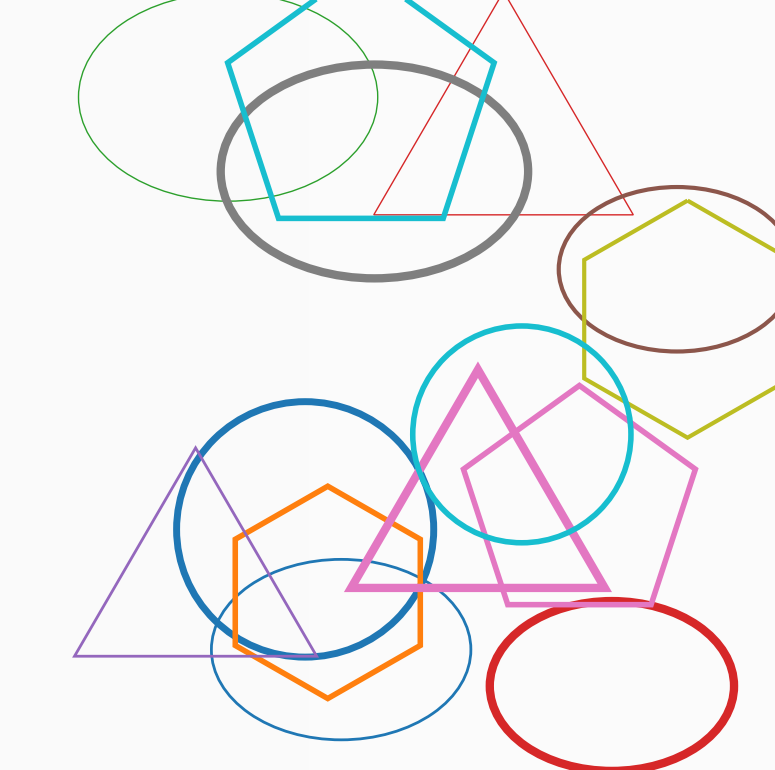[{"shape": "oval", "thickness": 1, "radius": 0.84, "center": [0.44, 0.156]}, {"shape": "circle", "thickness": 2.5, "radius": 0.83, "center": [0.394, 0.312]}, {"shape": "hexagon", "thickness": 2, "radius": 0.69, "center": [0.423, 0.231]}, {"shape": "oval", "thickness": 0.5, "radius": 0.97, "center": [0.294, 0.874]}, {"shape": "triangle", "thickness": 0.5, "radius": 0.97, "center": [0.65, 0.818]}, {"shape": "oval", "thickness": 3, "radius": 0.79, "center": [0.79, 0.109]}, {"shape": "triangle", "thickness": 1, "radius": 0.9, "center": [0.252, 0.238]}, {"shape": "oval", "thickness": 1.5, "radius": 0.76, "center": [0.874, 0.65]}, {"shape": "triangle", "thickness": 3, "radius": 0.94, "center": [0.617, 0.331]}, {"shape": "pentagon", "thickness": 2, "radius": 0.79, "center": [0.748, 0.342]}, {"shape": "oval", "thickness": 3, "radius": 0.99, "center": [0.483, 0.777]}, {"shape": "hexagon", "thickness": 1.5, "radius": 0.77, "center": [0.887, 0.586]}, {"shape": "pentagon", "thickness": 2, "radius": 0.9, "center": [0.466, 0.863]}, {"shape": "circle", "thickness": 2, "radius": 0.7, "center": [0.673, 0.436]}]